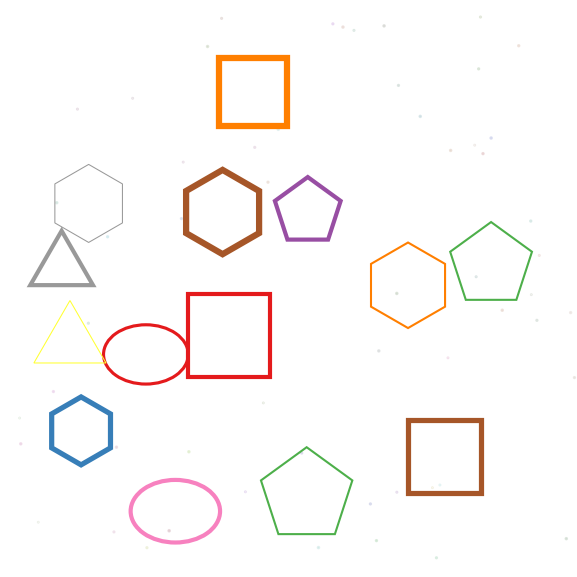[{"shape": "square", "thickness": 2, "radius": 0.36, "center": [0.397, 0.418]}, {"shape": "oval", "thickness": 1.5, "radius": 0.37, "center": [0.253, 0.385]}, {"shape": "hexagon", "thickness": 2.5, "radius": 0.29, "center": [0.14, 0.253]}, {"shape": "pentagon", "thickness": 1, "radius": 0.42, "center": [0.531, 0.142]}, {"shape": "pentagon", "thickness": 1, "radius": 0.37, "center": [0.85, 0.54]}, {"shape": "pentagon", "thickness": 2, "radius": 0.3, "center": [0.533, 0.633]}, {"shape": "square", "thickness": 3, "radius": 0.29, "center": [0.438, 0.84]}, {"shape": "hexagon", "thickness": 1, "radius": 0.37, "center": [0.707, 0.505]}, {"shape": "triangle", "thickness": 0.5, "radius": 0.36, "center": [0.121, 0.407]}, {"shape": "square", "thickness": 2.5, "radius": 0.31, "center": [0.77, 0.209]}, {"shape": "hexagon", "thickness": 3, "radius": 0.36, "center": [0.385, 0.632]}, {"shape": "oval", "thickness": 2, "radius": 0.39, "center": [0.304, 0.114]}, {"shape": "hexagon", "thickness": 0.5, "radius": 0.34, "center": [0.154, 0.647]}, {"shape": "triangle", "thickness": 2, "radius": 0.31, "center": [0.107, 0.537]}]